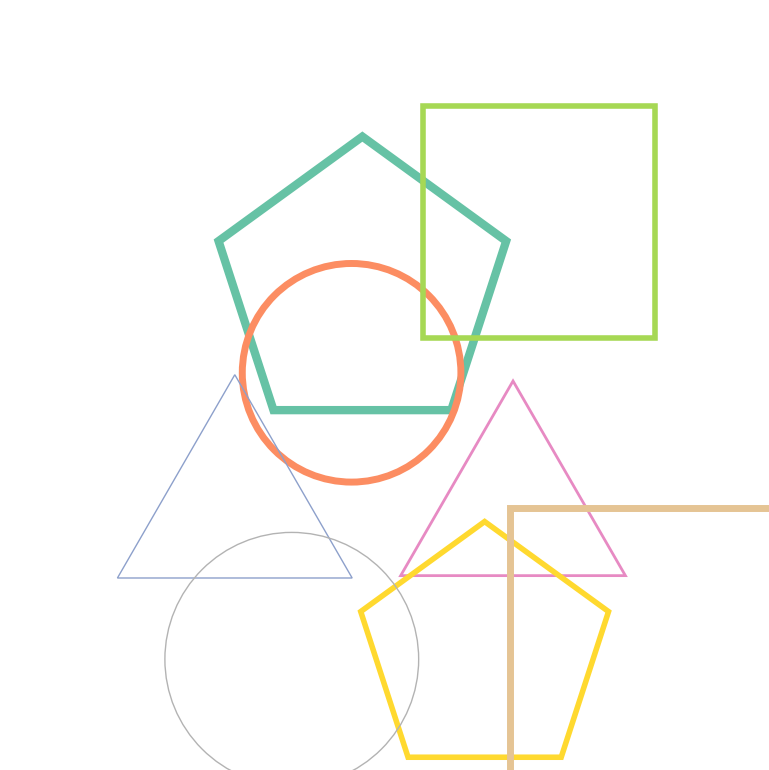[{"shape": "pentagon", "thickness": 3, "radius": 0.98, "center": [0.471, 0.626]}, {"shape": "circle", "thickness": 2.5, "radius": 0.71, "center": [0.457, 0.516]}, {"shape": "triangle", "thickness": 0.5, "radius": 0.88, "center": [0.305, 0.337]}, {"shape": "triangle", "thickness": 1, "radius": 0.84, "center": [0.666, 0.337]}, {"shape": "square", "thickness": 2, "radius": 0.75, "center": [0.701, 0.712]}, {"shape": "pentagon", "thickness": 2, "radius": 0.85, "center": [0.629, 0.153]}, {"shape": "square", "thickness": 2.5, "radius": 0.96, "center": [0.854, 0.148]}, {"shape": "circle", "thickness": 0.5, "radius": 0.82, "center": [0.379, 0.144]}]